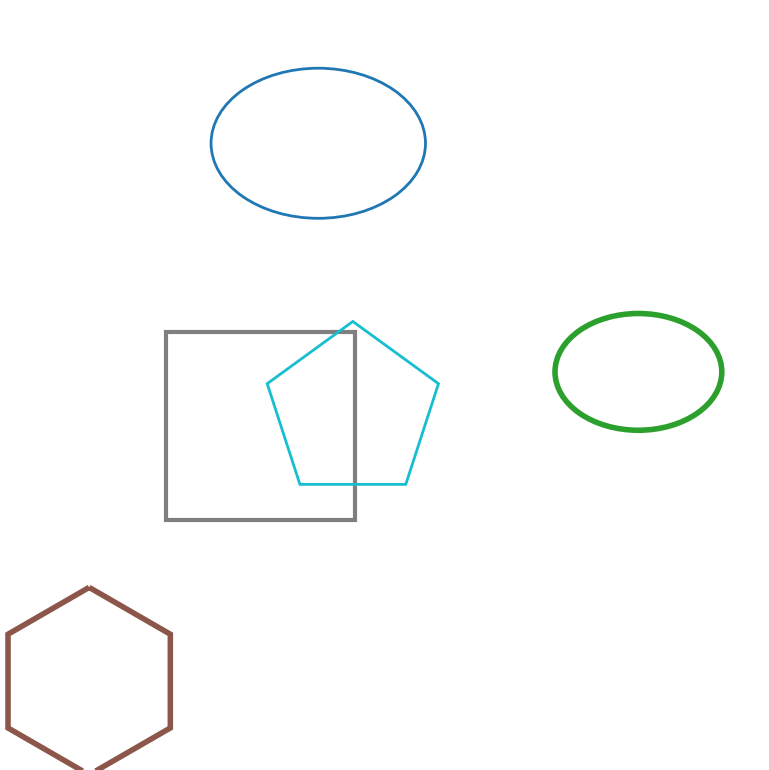[{"shape": "oval", "thickness": 1, "radius": 0.7, "center": [0.413, 0.814]}, {"shape": "oval", "thickness": 2, "radius": 0.54, "center": [0.829, 0.517]}, {"shape": "hexagon", "thickness": 2, "radius": 0.61, "center": [0.116, 0.115]}, {"shape": "square", "thickness": 1.5, "radius": 0.61, "center": [0.338, 0.447]}, {"shape": "pentagon", "thickness": 1, "radius": 0.58, "center": [0.458, 0.466]}]